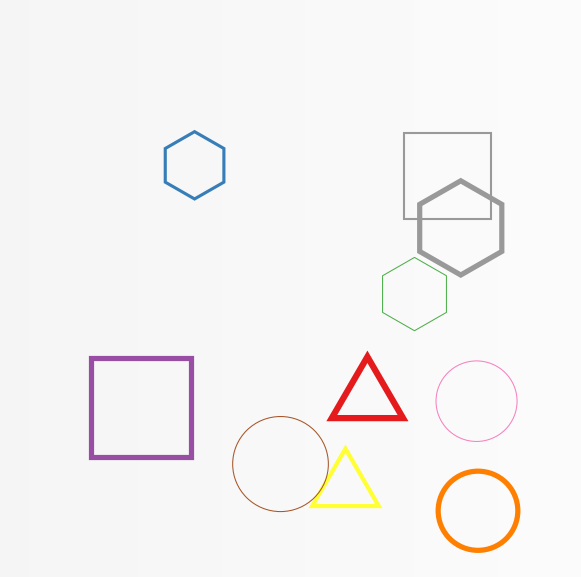[{"shape": "triangle", "thickness": 3, "radius": 0.35, "center": [0.632, 0.311]}, {"shape": "hexagon", "thickness": 1.5, "radius": 0.29, "center": [0.335, 0.713]}, {"shape": "hexagon", "thickness": 0.5, "radius": 0.32, "center": [0.713, 0.49]}, {"shape": "square", "thickness": 2.5, "radius": 0.43, "center": [0.243, 0.294]}, {"shape": "circle", "thickness": 2.5, "radius": 0.34, "center": [0.822, 0.115]}, {"shape": "triangle", "thickness": 2, "radius": 0.33, "center": [0.594, 0.156]}, {"shape": "circle", "thickness": 0.5, "radius": 0.41, "center": [0.483, 0.196]}, {"shape": "circle", "thickness": 0.5, "radius": 0.35, "center": [0.82, 0.304]}, {"shape": "square", "thickness": 1, "radius": 0.37, "center": [0.77, 0.694]}, {"shape": "hexagon", "thickness": 2.5, "radius": 0.41, "center": [0.793, 0.604]}]